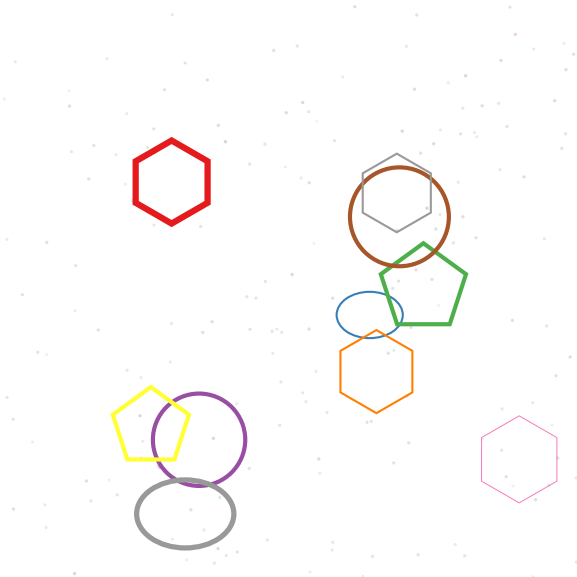[{"shape": "hexagon", "thickness": 3, "radius": 0.36, "center": [0.297, 0.684]}, {"shape": "oval", "thickness": 1, "radius": 0.29, "center": [0.64, 0.454]}, {"shape": "pentagon", "thickness": 2, "radius": 0.39, "center": [0.733, 0.5]}, {"shape": "circle", "thickness": 2, "radius": 0.4, "center": [0.345, 0.238]}, {"shape": "hexagon", "thickness": 1, "radius": 0.36, "center": [0.652, 0.356]}, {"shape": "pentagon", "thickness": 2, "radius": 0.35, "center": [0.261, 0.26]}, {"shape": "circle", "thickness": 2, "radius": 0.43, "center": [0.692, 0.624]}, {"shape": "hexagon", "thickness": 0.5, "radius": 0.38, "center": [0.899, 0.204]}, {"shape": "oval", "thickness": 2.5, "radius": 0.42, "center": [0.321, 0.109]}, {"shape": "hexagon", "thickness": 1, "radius": 0.34, "center": [0.687, 0.665]}]